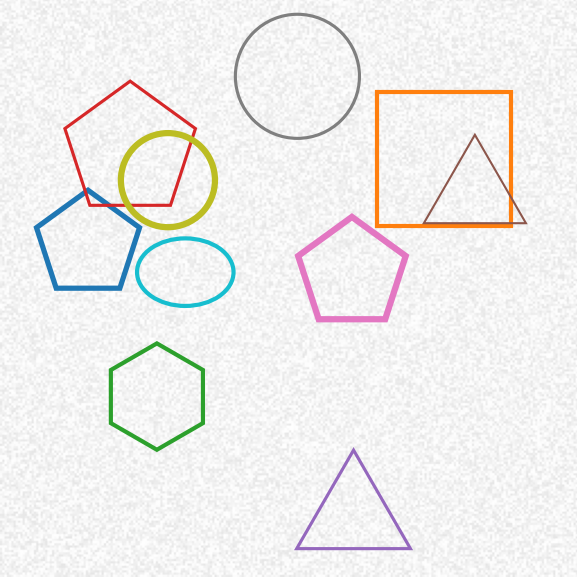[{"shape": "pentagon", "thickness": 2.5, "radius": 0.47, "center": [0.152, 0.576]}, {"shape": "square", "thickness": 2, "radius": 0.58, "center": [0.769, 0.723]}, {"shape": "hexagon", "thickness": 2, "radius": 0.46, "center": [0.272, 0.312]}, {"shape": "pentagon", "thickness": 1.5, "radius": 0.59, "center": [0.225, 0.74]}, {"shape": "triangle", "thickness": 1.5, "radius": 0.57, "center": [0.612, 0.106]}, {"shape": "triangle", "thickness": 1, "radius": 0.51, "center": [0.822, 0.664]}, {"shape": "pentagon", "thickness": 3, "radius": 0.49, "center": [0.609, 0.526]}, {"shape": "circle", "thickness": 1.5, "radius": 0.54, "center": [0.515, 0.867]}, {"shape": "circle", "thickness": 3, "radius": 0.41, "center": [0.291, 0.687]}, {"shape": "oval", "thickness": 2, "radius": 0.42, "center": [0.321, 0.528]}]